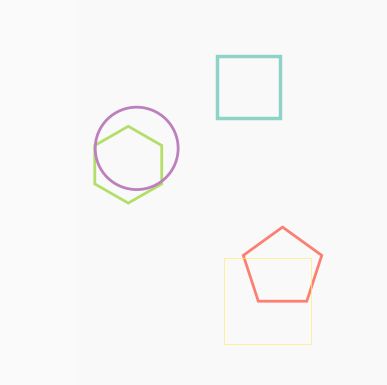[{"shape": "square", "thickness": 2.5, "radius": 0.4, "center": [0.642, 0.774]}, {"shape": "pentagon", "thickness": 2, "radius": 0.53, "center": [0.729, 0.304]}, {"shape": "hexagon", "thickness": 2, "radius": 0.5, "center": [0.331, 0.572]}, {"shape": "circle", "thickness": 2, "radius": 0.53, "center": [0.353, 0.615]}, {"shape": "square", "thickness": 0.5, "radius": 0.56, "center": [0.691, 0.219]}]